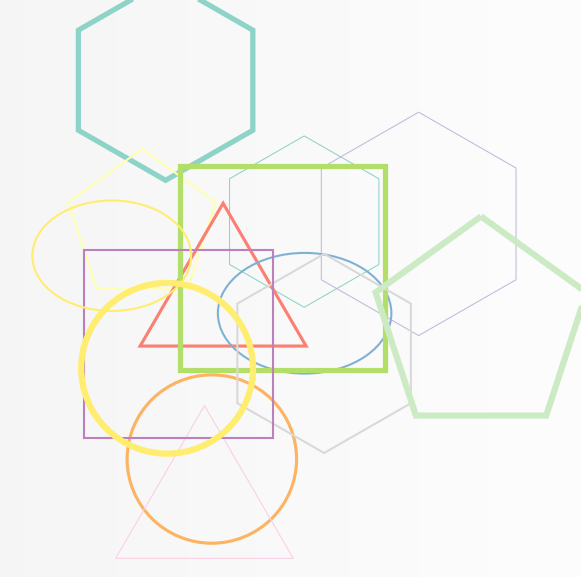[{"shape": "hexagon", "thickness": 0.5, "radius": 0.74, "center": [0.523, 0.615]}, {"shape": "hexagon", "thickness": 2.5, "radius": 0.87, "center": [0.285, 0.86]}, {"shape": "pentagon", "thickness": 1, "radius": 0.67, "center": [0.245, 0.608]}, {"shape": "hexagon", "thickness": 0.5, "radius": 0.97, "center": [0.72, 0.611]}, {"shape": "triangle", "thickness": 1.5, "radius": 0.82, "center": [0.384, 0.482]}, {"shape": "oval", "thickness": 1, "radius": 0.75, "center": [0.524, 0.457]}, {"shape": "circle", "thickness": 1.5, "radius": 0.73, "center": [0.364, 0.204]}, {"shape": "square", "thickness": 2.5, "radius": 0.88, "center": [0.486, 0.534]}, {"shape": "triangle", "thickness": 0.5, "radius": 0.88, "center": [0.352, 0.121]}, {"shape": "hexagon", "thickness": 1, "radius": 0.86, "center": [0.558, 0.387]}, {"shape": "square", "thickness": 1, "radius": 0.81, "center": [0.307, 0.403]}, {"shape": "pentagon", "thickness": 3, "radius": 0.95, "center": [0.828, 0.434]}, {"shape": "circle", "thickness": 3, "radius": 0.74, "center": [0.288, 0.361]}, {"shape": "oval", "thickness": 1, "radius": 0.68, "center": [0.192, 0.556]}]